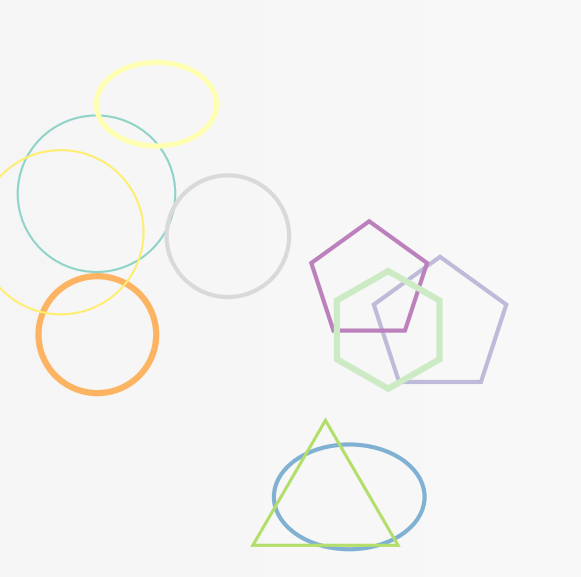[{"shape": "circle", "thickness": 1, "radius": 0.68, "center": [0.166, 0.664]}, {"shape": "oval", "thickness": 2.5, "radius": 0.52, "center": [0.269, 0.819]}, {"shape": "pentagon", "thickness": 2, "radius": 0.6, "center": [0.757, 0.435]}, {"shape": "oval", "thickness": 2, "radius": 0.65, "center": [0.601, 0.139]}, {"shape": "circle", "thickness": 3, "radius": 0.51, "center": [0.167, 0.42]}, {"shape": "triangle", "thickness": 1.5, "radius": 0.72, "center": [0.56, 0.127]}, {"shape": "circle", "thickness": 2, "radius": 0.53, "center": [0.392, 0.59]}, {"shape": "pentagon", "thickness": 2, "radius": 0.52, "center": [0.635, 0.511]}, {"shape": "hexagon", "thickness": 3, "radius": 0.51, "center": [0.668, 0.428]}, {"shape": "circle", "thickness": 1, "radius": 0.71, "center": [0.105, 0.597]}]